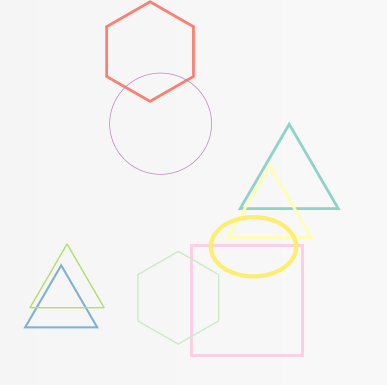[{"shape": "triangle", "thickness": 2, "radius": 0.73, "center": [0.746, 0.531]}, {"shape": "triangle", "thickness": 2, "radius": 0.62, "center": [0.696, 0.445]}, {"shape": "hexagon", "thickness": 2, "radius": 0.65, "center": [0.387, 0.866]}, {"shape": "triangle", "thickness": 1.5, "radius": 0.54, "center": [0.158, 0.203]}, {"shape": "triangle", "thickness": 1, "radius": 0.55, "center": [0.173, 0.256]}, {"shape": "square", "thickness": 2, "radius": 0.71, "center": [0.637, 0.222]}, {"shape": "circle", "thickness": 0.5, "radius": 0.66, "center": [0.414, 0.679]}, {"shape": "hexagon", "thickness": 1, "radius": 0.6, "center": [0.46, 0.227]}, {"shape": "oval", "thickness": 3, "radius": 0.55, "center": [0.654, 0.359]}]